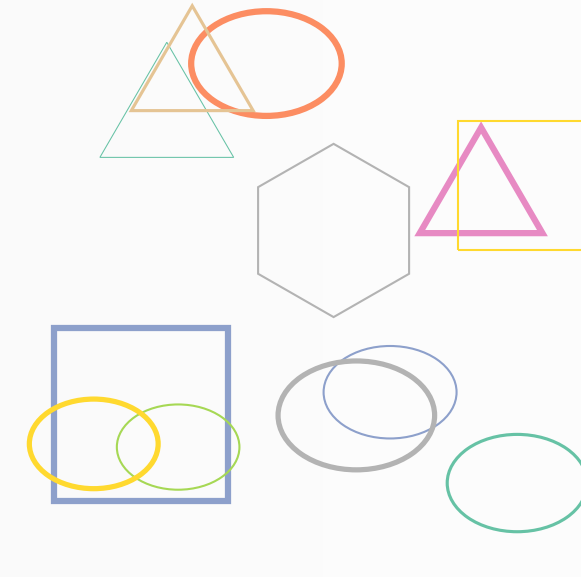[{"shape": "oval", "thickness": 1.5, "radius": 0.6, "center": [0.89, 0.163]}, {"shape": "triangle", "thickness": 0.5, "radius": 0.66, "center": [0.287, 0.793]}, {"shape": "oval", "thickness": 3, "radius": 0.65, "center": [0.458, 0.889]}, {"shape": "square", "thickness": 3, "radius": 0.75, "center": [0.242, 0.282]}, {"shape": "oval", "thickness": 1, "radius": 0.57, "center": [0.671, 0.32]}, {"shape": "triangle", "thickness": 3, "radius": 0.61, "center": [0.828, 0.656]}, {"shape": "oval", "thickness": 1, "radius": 0.53, "center": [0.306, 0.225]}, {"shape": "oval", "thickness": 2.5, "radius": 0.55, "center": [0.161, 0.231]}, {"shape": "square", "thickness": 1, "radius": 0.56, "center": [0.899, 0.678]}, {"shape": "triangle", "thickness": 1.5, "radius": 0.61, "center": [0.331, 0.868]}, {"shape": "hexagon", "thickness": 1, "radius": 0.75, "center": [0.574, 0.6]}, {"shape": "oval", "thickness": 2.5, "radius": 0.67, "center": [0.613, 0.28]}]